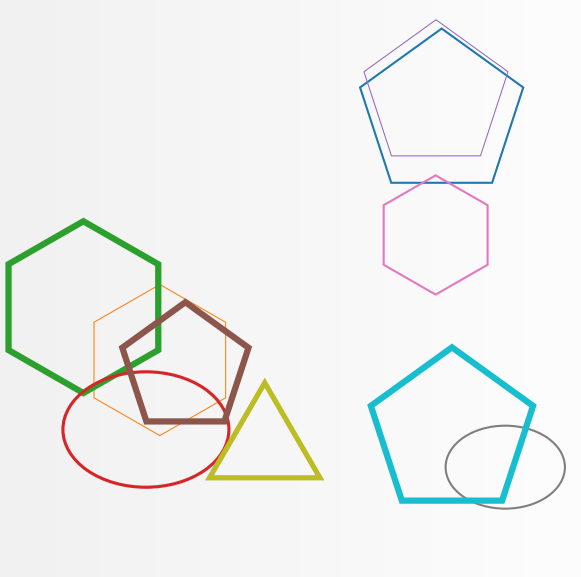[{"shape": "pentagon", "thickness": 1, "radius": 0.74, "center": [0.76, 0.802]}, {"shape": "hexagon", "thickness": 0.5, "radius": 0.65, "center": [0.275, 0.376]}, {"shape": "hexagon", "thickness": 3, "radius": 0.74, "center": [0.143, 0.467]}, {"shape": "oval", "thickness": 1.5, "radius": 0.71, "center": [0.251, 0.255]}, {"shape": "pentagon", "thickness": 0.5, "radius": 0.65, "center": [0.75, 0.835]}, {"shape": "pentagon", "thickness": 3, "radius": 0.57, "center": [0.319, 0.362]}, {"shape": "hexagon", "thickness": 1, "radius": 0.52, "center": [0.749, 0.592]}, {"shape": "oval", "thickness": 1, "radius": 0.51, "center": [0.869, 0.19]}, {"shape": "triangle", "thickness": 2.5, "radius": 0.55, "center": [0.455, 0.227]}, {"shape": "pentagon", "thickness": 3, "radius": 0.73, "center": [0.778, 0.251]}]